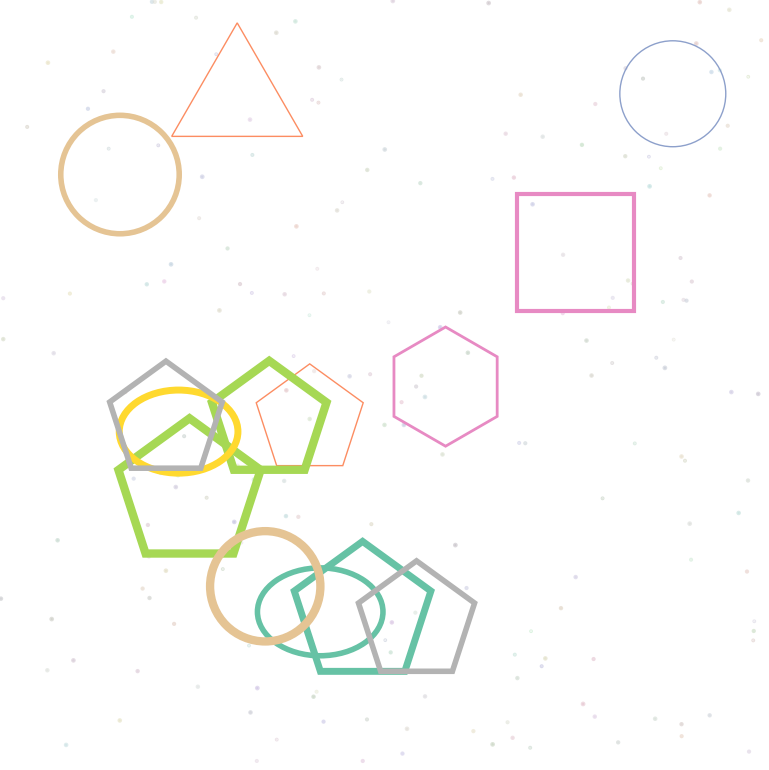[{"shape": "pentagon", "thickness": 2.5, "radius": 0.47, "center": [0.471, 0.204]}, {"shape": "oval", "thickness": 2, "radius": 0.41, "center": [0.416, 0.205]}, {"shape": "triangle", "thickness": 0.5, "radius": 0.49, "center": [0.308, 0.872]}, {"shape": "pentagon", "thickness": 0.5, "radius": 0.37, "center": [0.402, 0.454]}, {"shape": "circle", "thickness": 0.5, "radius": 0.34, "center": [0.874, 0.878]}, {"shape": "hexagon", "thickness": 1, "radius": 0.39, "center": [0.579, 0.498]}, {"shape": "square", "thickness": 1.5, "radius": 0.38, "center": [0.748, 0.672]}, {"shape": "pentagon", "thickness": 3, "radius": 0.49, "center": [0.246, 0.36]}, {"shape": "pentagon", "thickness": 3, "radius": 0.39, "center": [0.35, 0.453]}, {"shape": "oval", "thickness": 2.5, "radius": 0.39, "center": [0.232, 0.439]}, {"shape": "circle", "thickness": 3, "radius": 0.36, "center": [0.344, 0.239]}, {"shape": "circle", "thickness": 2, "radius": 0.38, "center": [0.156, 0.773]}, {"shape": "pentagon", "thickness": 2, "radius": 0.4, "center": [0.541, 0.192]}, {"shape": "pentagon", "thickness": 2, "radius": 0.38, "center": [0.216, 0.454]}]